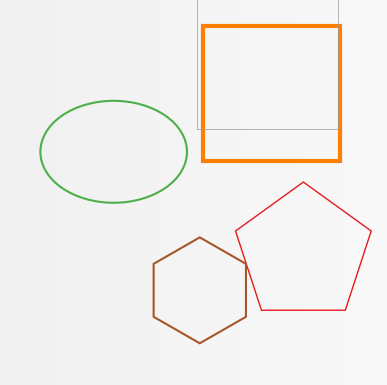[{"shape": "pentagon", "thickness": 1, "radius": 0.92, "center": [0.783, 0.343]}, {"shape": "oval", "thickness": 1.5, "radius": 0.95, "center": [0.293, 0.606]}, {"shape": "square", "thickness": 3, "radius": 0.88, "center": [0.7, 0.757]}, {"shape": "hexagon", "thickness": 1.5, "radius": 0.69, "center": [0.516, 0.246]}, {"shape": "square", "thickness": 0.5, "radius": 0.91, "center": [0.691, 0.847]}]